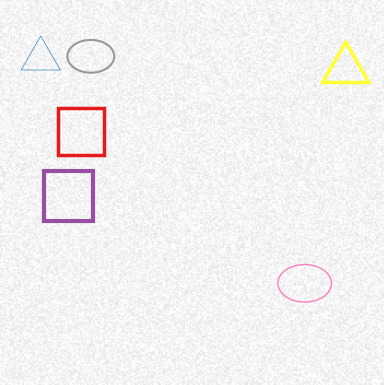[{"shape": "square", "thickness": 2.5, "radius": 0.3, "center": [0.21, 0.659]}, {"shape": "triangle", "thickness": 0.5, "radius": 0.29, "center": [0.106, 0.848]}, {"shape": "square", "thickness": 3, "radius": 0.32, "center": [0.178, 0.49]}, {"shape": "triangle", "thickness": 2.5, "radius": 0.35, "center": [0.898, 0.821]}, {"shape": "oval", "thickness": 1, "radius": 0.35, "center": [0.791, 0.264]}, {"shape": "oval", "thickness": 1.5, "radius": 0.3, "center": [0.236, 0.854]}]